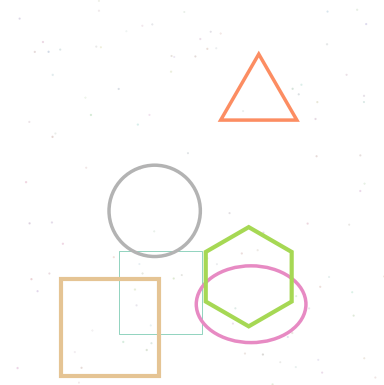[{"shape": "square", "thickness": 0.5, "radius": 0.54, "center": [0.416, 0.241]}, {"shape": "triangle", "thickness": 2.5, "radius": 0.57, "center": [0.672, 0.745]}, {"shape": "oval", "thickness": 2.5, "radius": 0.71, "center": [0.652, 0.21]}, {"shape": "hexagon", "thickness": 3, "radius": 0.64, "center": [0.646, 0.281]}, {"shape": "square", "thickness": 3, "radius": 0.63, "center": [0.286, 0.149]}, {"shape": "circle", "thickness": 2.5, "radius": 0.59, "center": [0.402, 0.452]}]